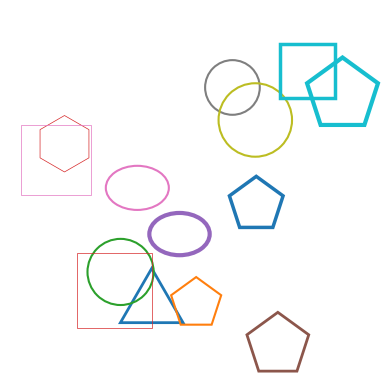[{"shape": "triangle", "thickness": 2, "radius": 0.47, "center": [0.394, 0.209]}, {"shape": "pentagon", "thickness": 2.5, "radius": 0.37, "center": [0.666, 0.469]}, {"shape": "pentagon", "thickness": 1.5, "radius": 0.34, "center": [0.51, 0.212]}, {"shape": "circle", "thickness": 1.5, "radius": 0.43, "center": [0.313, 0.294]}, {"shape": "square", "thickness": 0.5, "radius": 0.49, "center": [0.297, 0.244]}, {"shape": "hexagon", "thickness": 0.5, "radius": 0.37, "center": [0.168, 0.627]}, {"shape": "oval", "thickness": 3, "radius": 0.39, "center": [0.466, 0.392]}, {"shape": "pentagon", "thickness": 2, "radius": 0.42, "center": [0.722, 0.104]}, {"shape": "oval", "thickness": 1.5, "radius": 0.41, "center": [0.357, 0.512]}, {"shape": "square", "thickness": 0.5, "radius": 0.46, "center": [0.146, 0.585]}, {"shape": "circle", "thickness": 1.5, "radius": 0.35, "center": [0.604, 0.773]}, {"shape": "circle", "thickness": 1.5, "radius": 0.48, "center": [0.663, 0.688]}, {"shape": "pentagon", "thickness": 3, "radius": 0.48, "center": [0.89, 0.754]}, {"shape": "square", "thickness": 2.5, "radius": 0.35, "center": [0.799, 0.816]}]